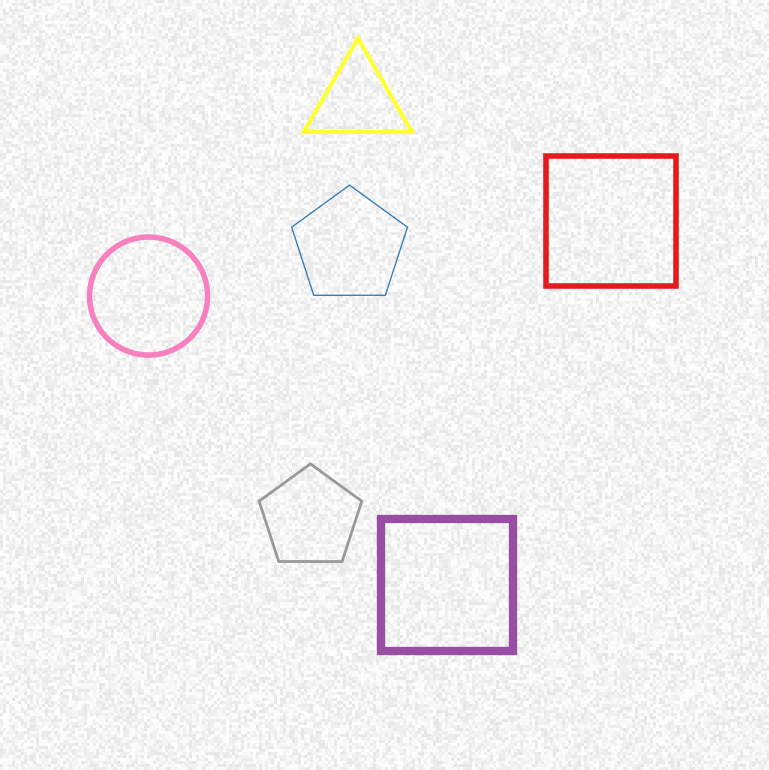[{"shape": "square", "thickness": 2, "radius": 0.42, "center": [0.793, 0.713]}, {"shape": "pentagon", "thickness": 0.5, "radius": 0.4, "center": [0.454, 0.68]}, {"shape": "square", "thickness": 3, "radius": 0.43, "center": [0.581, 0.24]}, {"shape": "triangle", "thickness": 1.5, "radius": 0.41, "center": [0.465, 0.869]}, {"shape": "circle", "thickness": 2, "radius": 0.38, "center": [0.193, 0.616]}, {"shape": "pentagon", "thickness": 1, "radius": 0.35, "center": [0.403, 0.327]}]